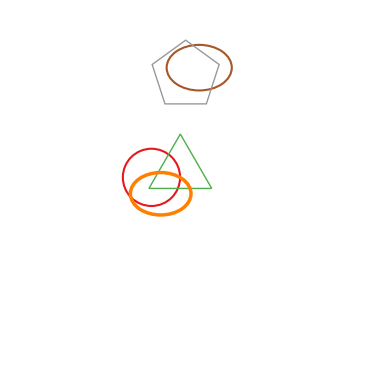[{"shape": "circle", "thickness": 1.5, "radius": 0.37, "center": [0.393, 0.539]}, {"shape": "triangle", "thickness": 1, "radius": 0.47, "center": [0.468, 0.558]}, {"shape": "oval", "thickness": 2.5, "radius": 0.39, "center": [0.417, 0.497]}, {"shape": "oval", "thickness": 1.5, "radius": 0.42, "center": [0.517, 0.824]}, {"shape": "pentagon", "thickness": 1, "radius": 0.46, "center": [0.482, 0.804]}]